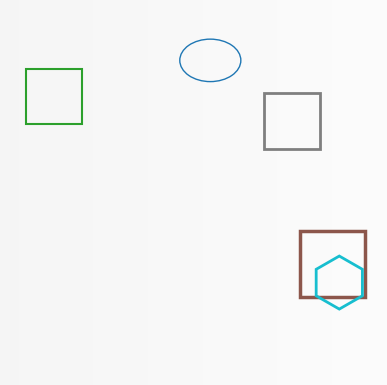[{"shape": "oval", "thickness": 1, "radius": 0.39, "center": [0.543, 0.843]}, {"shape": "square", "thickness": 1.5, "radius": 0.36, "center": [0.139, 0.749]}, {"shape": "square", "thickness": 2.5, "radius": 0.42, "center": [0.858, 0.314]}, {"shape": "square", "thickness": 2, "radius": 0.36, "center": [0.754, 0.687]}, {"shape": "hexagon", "thickness": 2, "radius": 0.34, "center": [0.876, 0.266]}]